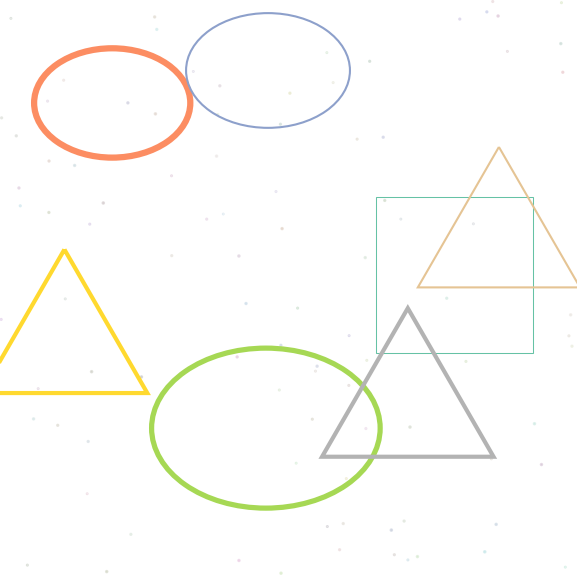[{"shape": "square", "thickness": 0.5, "radius": 0.68, "center": [0.786, 0.523]}, {"shape": "oval", "thickness": 3, "radius": 0.68, "center": [0.194, 0.821]}, {"shape": "oval", "thickness": 1, "radius": 0.71, "center": [0.464, 0.877]}, {"shape": "oval", "thickness": 2.5, "radius": 0.99, "center": [0.46, 0.258]}, {"shape": "triangle", "thickness": 2, "radius": 0.83, "center": [0.112, 0.401]}, {"shape": "triangle", "thickness": 1, "radius": 0.81, "center": [0.864, 0.583]}, {"shape": "triangle", "thickness": 2, "radius": 0.86, "center": [0.706, 0.294]}]